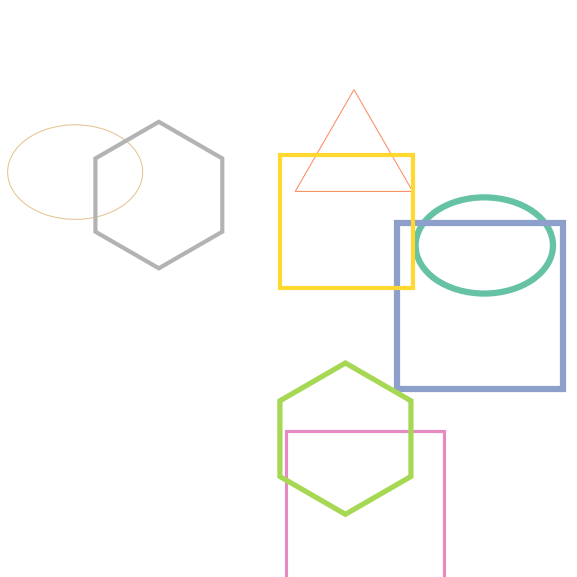[{"shape": "oval", "thickness": 3, "radius": 0.59, "center": [0.839, 0.574]}, {"shape": "triangle", "thickness": 0.5, "radius": 0.59, "center": [0.613, 0.726]}, {"shape": "square", "thickness": 3, "radius": 0.72, "center": [0.83, 0.469]}, {"shape": "square", "thickness": 1.5, "radius": 0.69, "center": [0.632, 0.116]}, {"shape": "hexagon", "thickness": 2.5, "radius": 0.66, "center": [0.598, 0.24]}, {"shape": "square", "thickness": 2, "radius": 0.58, "center": [0.599, 0.615]}, {"shape": "oval", "thickness": 0.5, "radius": 0.58, "center": [0.13, 0.701]}, {"shape": "hexagon", "thickness": 2, "radius": 0.63, "center": [0.275, 0.661]}]